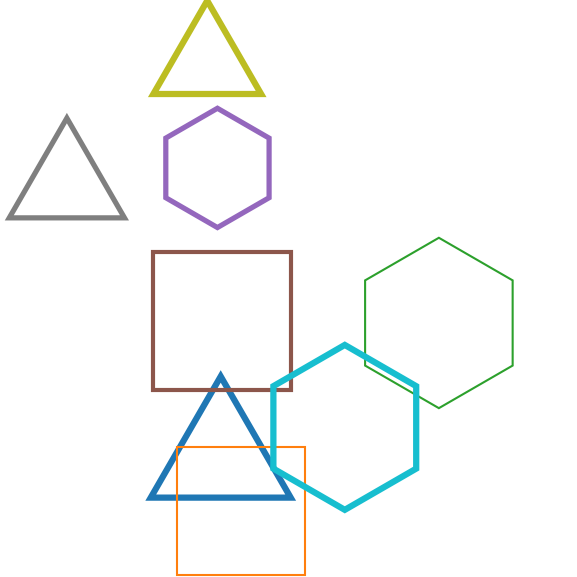[{"shape": "triangle", "thickness": 3, "radius": 0.7, "center": [0.382, 0.207]}, {"shape": "square", "thickness": 1, "radius": 0.56, "center": [0.417, 0.114]}, {"shape": "hexagon", "thickness": 1, "radius": 0.74, "center": [0.76, 0.44]}, {"shape": "hexagon", "thickness": 2.5, "radius": 0.52, "center": [0.377, 0.708]}, {"shape": "square", "thickness": 2, "radius": 0.6, "center": [0.385, 0.443]}, {"shape": "triangle", "thickness": 2.5, "radius": 0.58, "center": [0.116, 0.679]}, {"shape": "triangle", "thickness": 3, "radius": 0.54, "center": [0.359, 0.89]}, {"shape": "hexagon", "thickness": 3, "radius": 0.71, "center": [0.597, 0.259]}]